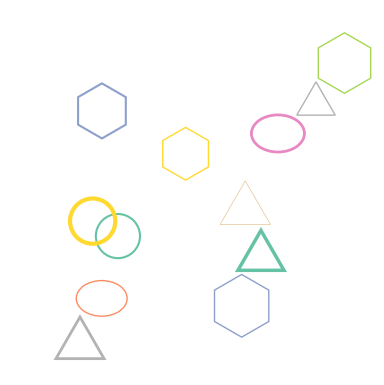[{"shape": "circle", "thickness": 1.5, "radius": 0.29, "center": [0.306, 0.387]}, {"shape": "triangle", "thickness": 2.5, "radius": 0.35, "center": [0.678, 0.332]}, {"shape": "oval", "thickness": 1, "radius": 0.33, "center": [0.264, 0.225]}, {"shape": "hexagon", "thickness": 1, "radius": 0.41, "center": [0.628, 0.206]}, {"shape": "hexagon", "thickness": 1.5, "radius": 0.36, "center": [0.265, 0.712]}, {"shape": "oval", "thickness": 2, "radius": 0.34, "center": [0.722, 0.653]}, {"shape": "hexagon", "thickness": 1, "radius": 0.39, "center": [0.895, 0.836]}, {"shape": "hexagon", "thickness": 1, "radius": 0.34, "center": [0.482, 0.601]}, {"shape": "circle", "thickness": 3, "radius": 0.29, "center": [0.241, 0.426]}, {"shape": "triangle", "thickness": 0.5, "radius": 0.38, "center": [0.637, 0.455]}, {"shape": "triangle", "thickness": 1, "radius": 0.29, "center": [0.821, 0.73]}, {"shape": "triangle", "thickness": 2, "radius": 0.36, "center": [0.208, 0.105]}]